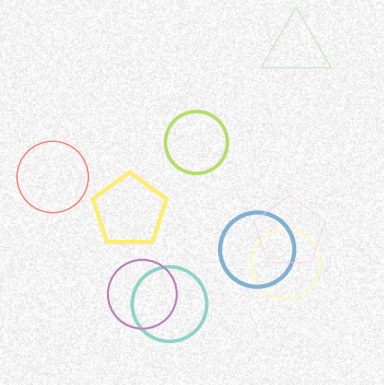[{"shape": "circle", "thickness": 2.5, "radius": 0.48, "center": [0.44, 0.21]}, {"shape": "circle", "thickness": 1, "radius": 0.45, "center": [0.742, 0.314]}, {"shape": "circle", "thickness": 1, "radius": 0.46, "center": [0.137, 0.54]}, {"shape": "circle", "thickness": 3, "radius": 0.48, "center": [0.668, 0.352]}, {"shape": "circle", "thickness": 2.5, "radius": 0.4, "center": [0.51, 0.63]}, {"shape": "pentagon", "thickness": 0.5, "radius": 0.48, "center": [0.752, 0.396]}, {"shape": "circle", "thickness": 1.5, "radius": 0.45, "center": [0.37, 0.236]}, {"shape": "triangle", "thickness": 1, "radius": 0.52, "center": [0.769, 0.877]}, {"shape": "pentagon", "thickness": 3, "radius": 0.5, "center": [0.337, 0.452]}]